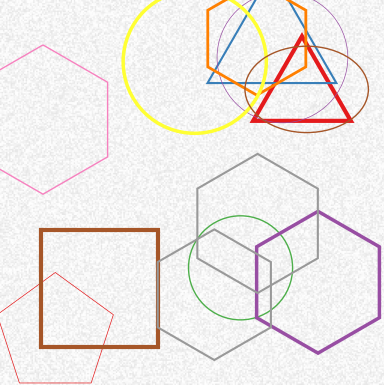[{"shape": "pentagon", "thickness": 0.5, "radius": 0.79, "center": [0.144, 0.134]}, {"shape": "triangle", "thickness": 3, "radius": 0.73, "center": [0.784, 0.759]}, {"shape": "triangle", "thickness": 1.5, "radius": 0.97, "center": [0.706, 0.881]}, {"shape": "circle", "thickness": 1, "radius": 0.68, "center": [0.625, 0.304]}, {"shape": "circle", "thickness": 0.5, "radius": 0.85, "center": [0.734, 0.851]}, {"shape": "hexagon", "thickness": 2.5, "radius": 0.92, "center": [0.826, 0.267]}, {"shape": "hexagon", "thickness": 2, "radius": 0.74, "center": [0.667, 0.9]}, {"shape": "circle", "thickness": 2.5, "radius": 0.93, "center": [0.506, 0.84]}, {"shape": "square", "thickness": 3, "radius": 0.76, "center": [0.259, 0.251]}, {"shape": "oval", "thickness": 1, "radius": 0.8, "center": [0.797, 0.768]}, {"shape": "hexagon", "thickness": 1, "radius": 0.97, "center": [0.112, 0.689]}, {"shape": "hexagon", "thickness": 1.5, "radius": 0.85, "center": [0.557, 0.235]}, {"shape": "hexagon", "thickness": 1.5, "radius": 0.9, "center": [0.669, 0.42]}]